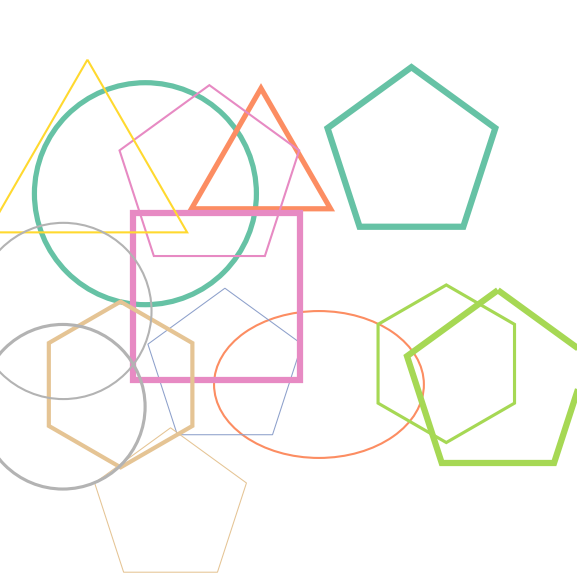[{"shape": "pentagon", "thickness": 3, "radius": 0.76, "center": [0.712, 0.73]}, {"shape": "circle", "thickness": 2.5, "radius": 0.96, "center": [0.252, 0.664]}, {"shape": "oval", "thickness": 1, "radius": 0.91, "center": [0.552, 0.333]}, {"shape": "triangle", "thickness": 2.5, "radius": 0.7, "center": [0.452, 0.707]}, {"shape": "pentagon", "thickness": 0.5, "radius": 0.7, "center": [0.389, 0.36]}, {"shape": "pentagon", "thickness": 1, "radius": 0.82, "center": [0.363, 0.688]}, {"shape": "square", "thickness": 3, "radius": 0.72, "center": [0.375, 0.486]}, {"shape": "pentagon", "thickness": 3, "radius": 0.83, "center": [0.862, 0.331]}, {"shape": "hexagon", "thickness": 1.5, "radius": 0.68, "center": [0.773, 0.369]}, {"shape": "triangle", "thickness": 1, "radius": 1.0, "center": [0.151, 0.696]}, {"shape": "pentagon", "thickness": 0.5, "radius": 0.69, "center": [0.295, 0.12]}, {"shape": "hexagon", "thickness": 2, "radius": 0.72, "center": [0.209, 0.333]}, {"shape": "circle", "thickness": 1.5, "radius": 0.71, "center": [0.109, 0.295]}, {"shape": "circle", "thickness": 1, "radius": 0.76, "center": [0.11, 0.461]}]